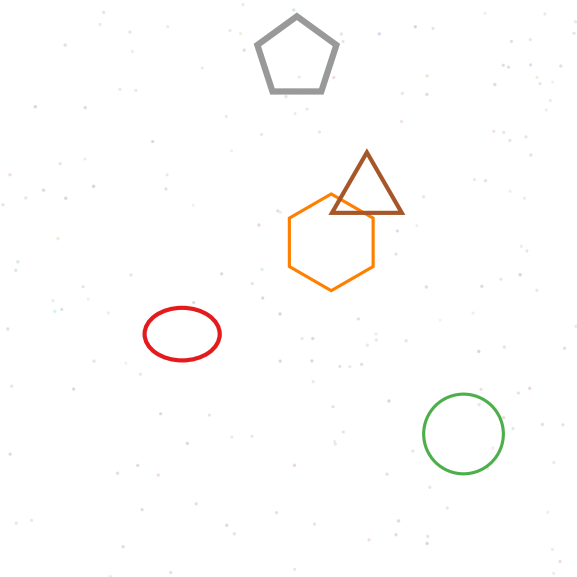[{"shape": "oval", "thickness": 2, "radius": 0.33, "center": [0.315, 0.421]}, {"shape": "circle", "thickness": 1.5, "radius": 0.35, "center": [0.803, 0.248]}, {"shape": "hexagon", "thickness": 1.5, "radius": 0.42, "center": [0.574, 0.58]}, {"shape": "triangle", "thickness": 2, "radius": 0.35, "center": [0.635, 0.665]}, {"shape": "pentagon", "thickness": 3, "radius": 0.36, "center": [0.514, 0.899]}]